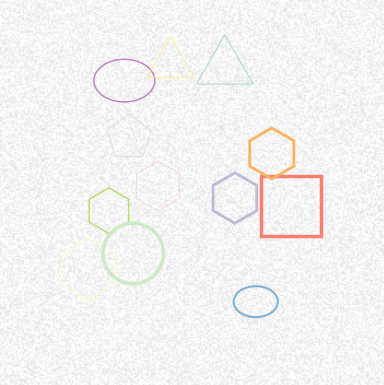[{"shape": "triangle", "thickness": 0.5, "radius": 0.43, "center": [0.584, 0.824]}, {"shape": "hexagon", "thickness": 0.5, "radius": 0.4, "center": [0.229, 0.301]}, {"shape": "hexagon", "thickness": 2, "radius": 0.33, "center": [0.61, 0.486]}, {"shape": "square", "thickness": 2.5, "radius": 0.39, "center": [0.757, 0.466]}, {"shape": "oval", "thickness": 1.5, "radius": 0.29, "center": [0.664, 0.216]}, {"shape": "hexagon", "thickness": 2, "radius": 0.33, "center": [0.706, 0.601]}, {"shape": "hexagon", "thickness": 1, "radius": 0.3, "center": [0.283, 0.453]}, {"shape": "hexagon", "thickness": 0.5, "radius": 0.32, "center": [0.41, 0.517]}, {"shape": "pentagon", "thickness": 0.5, "radius": 0.3, "center": [0.335, 0.643]}, {"shape": "oval", "thickness": 1, "radius": 0.4, "center": [0.323, 0.791]}, {"shape": "circle", "thickness": 2.5, "radius": 0.39, "center": [0.346, 0.342]}, {"shape": "triangle", "thickness": 0.5, "radius": 0.35, "center": [0.443, 0.835]}]